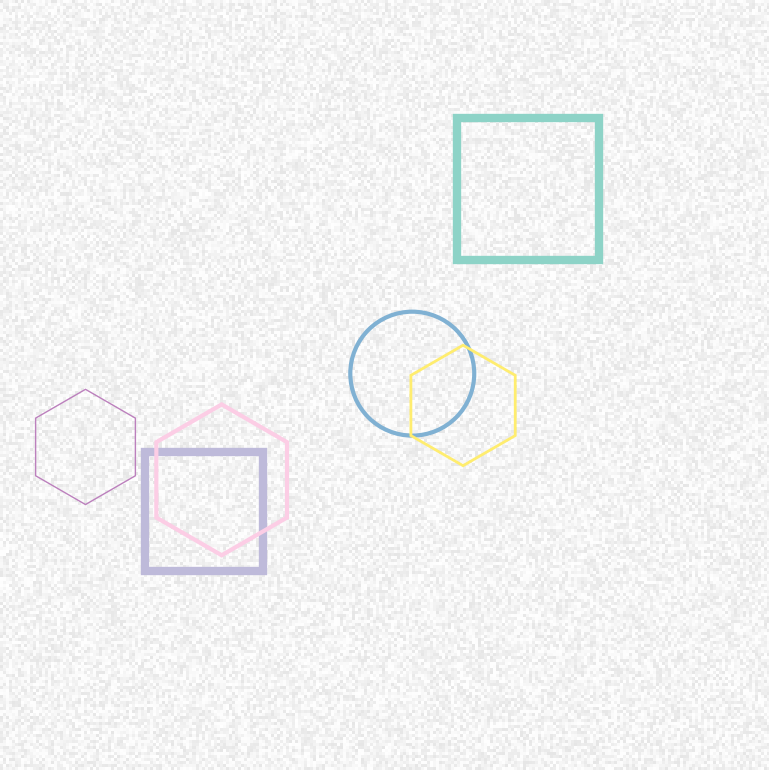[{"shape": "square", "thickness": 3, "radius": 0.46, "center": [0.686, 0.755]}, {"shape": "square", "thickness": 3, "radius": 0.38, "center": [0.265, 0.336]}, {"shape": "circle", "thickness": 1.5, "radius": 0.4, "center": [0.535, 0.515]}, {"shape": "hexagon", "thickness": 1.5, "radius": 0.49, "center": [0.288, 0.377]}, {"shape": "hexagon", "thickness": 0.5, "radius": 0.37, "center": [0.111, 0.42]}, {"shape": "hexagon", "thickness": 1, "radius": 0.39, "center": [0.601, 0.473]}]